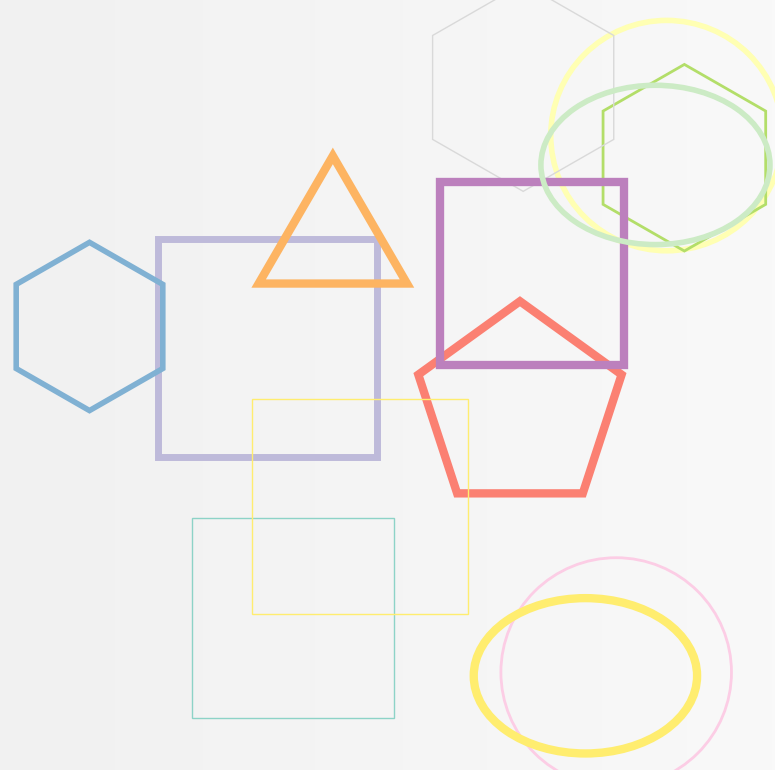[{"shape": "square", "thickness": 0.5, "radius": 0.65, "center": [0.378, 0.197]}, {"shape": "circle", "thickness": 2, "radius": 0.75, "center": [0.86, 0.824]}, {"shape": "square", "thickness": 2.5, "radius": 0.71, "center": [0.345, 0.548]}, {"shape": "pentagon", "thickness": 3, "radius": 0.69, "center": [0.671, 0.471]}, {"shape": "hexagon", "thickness": 2, "radius": 0.55, "center": [0.115, 0.576]}, {"shape": "triangle", "thickness": 3, "radius": 0.55, "center": [0.429, 0.687]}, {"shape": "hexagon", "thickness": 1, "radius": 0.61, "center": [0.883, 0.795]}, {"shape": "circle", "thickness": 1, "radius": 0.74, "center": [0.795, 0.127]}, {"shape": "hexagon", "thickness": 0.5, "radius": 0.67, "center": [0.675, 0.886]}, {"shape": "square", "thickness": 3, "radius": 0.59, "center": [0.687, 0.645]}, {"shape": "oval", "thickness": 2, "radius": 0.74, "center": [0.846, 0.786]}, {"shape": "oval", "thickness": 3, "radius": 0.72, "center": [0.755, 0.122]}, {"shape": "square", "thickness": 0.5, "radius": 0.7, "center": [0.464, 0.343]}]